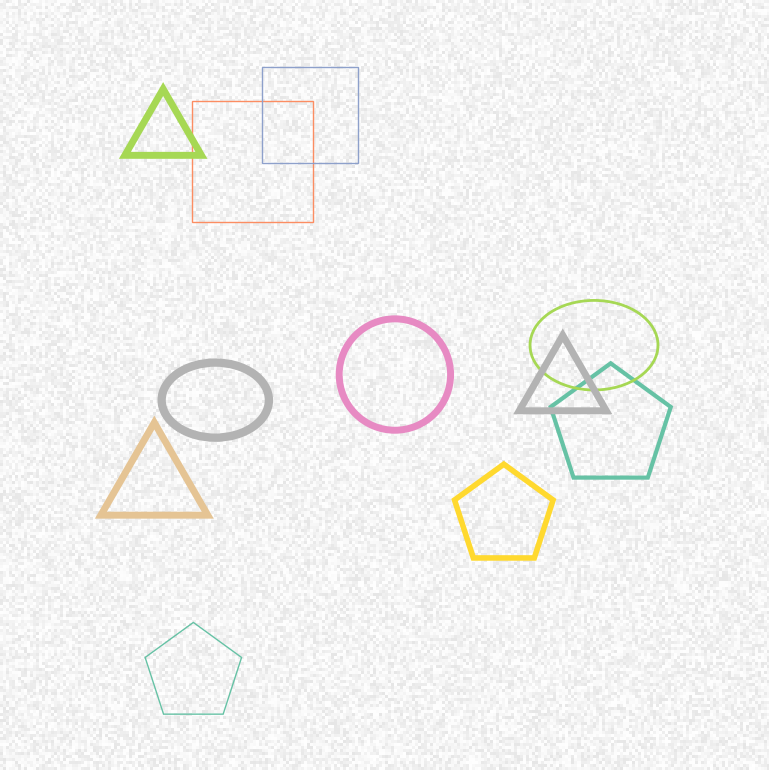[{"shape": "pentagon", "thickness": 0.5, "radius": 0.33, "center": [0.251, 0.126]}, {"shape": "pentagon", "thickness": 1.5, "radius": 0.41, "center": [0.793, 0.446]}, {"shape": "square", "thickness": 0.5, "radius": 0.39, "center": [0.328, 0.79]}, {"shape": "square", "thickness": 0.5, "radius": 0.31, "center": [0.403, 0.851]}, {"shape": "circle", "thickness": 2.5, "radius": 0.36, "center": [0.513, 0.514]}, {"shape": "oval", "thickness": 1, "radius": 0.42, "center": [0.771, 0.552]}, {"shape": "triangle", "thickness": 2.5, "radius": 0.29, "center": [0.212, 0.827]}, {"shape": "pentagon", "thickness": 2, "radius": 0.34, "center": [0.654, 0.33]}, {"shape": "triangle", "thickness": 2.5, "radius": 0.4, "center": [0.2, 0.371]}, {"shape": "triangle", "thickness": 2.5, "radius": 0.33, "center": [0.731, 0.499]}, {"shape": "oval", "thickness": 3, "radius": 0.35, "center": [0.28, 0.48]}]